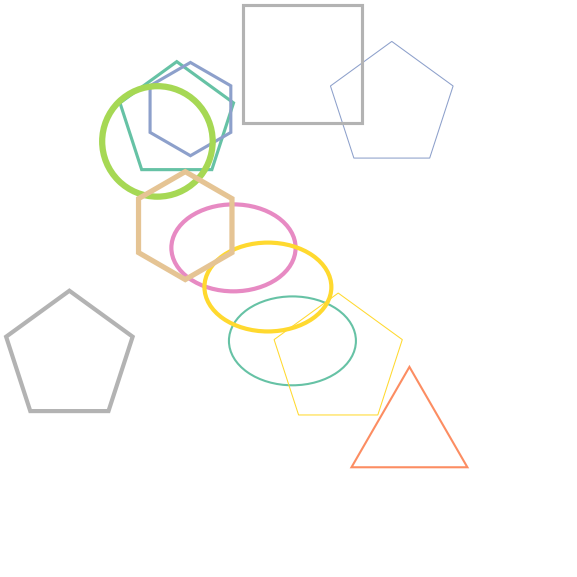[{"shape": "pentagon", "thickness": 1.5, "radius": 0.52, "center": [0.306, 0.789]}, {"shape": "oval", "thickness": 1, "radius": 0.55, "center": [0.506, 0.409]}, {"shape": "triangle", "thickness": 1, "radius": 0.58, "center": [0.709, 0.248]}, {"shape": "hexagon", "thickness": 1.5, "radius": 0.4, "center": [0.33, 0.81]}, {"shape": "pentagon", "thickness": 0.5, "radius": 0.56, "center": [0.678, 0.816]}, {"shape": "oval", "thickness": 2, "radius": 0.54, "center": [0.404, 0.57]}, {"shape": "circle", "thickness": 3, "radius": 0.48, "center": [0.273, 0.754]}, {"shape": "pentagon", "thickness": 0.5, "radius": 0.58, "center": [0.586, 0.375]}, {"shape": "oval", "thickness": 2, "radius": 0.55, "center": [0.464, 0.502]}, {"shape": "hexagon", "thickness": 2.5, "radius": 0.47, "center": [0.321, 0.608]}, {"shape": "square", "thickness": 1.5, "radius": 0.51, "center": [0.523, 0.888]}, {"shape": "pentagon", "thickness": 2, "radius": 0.58, "center": [0.12, 0.38]}]